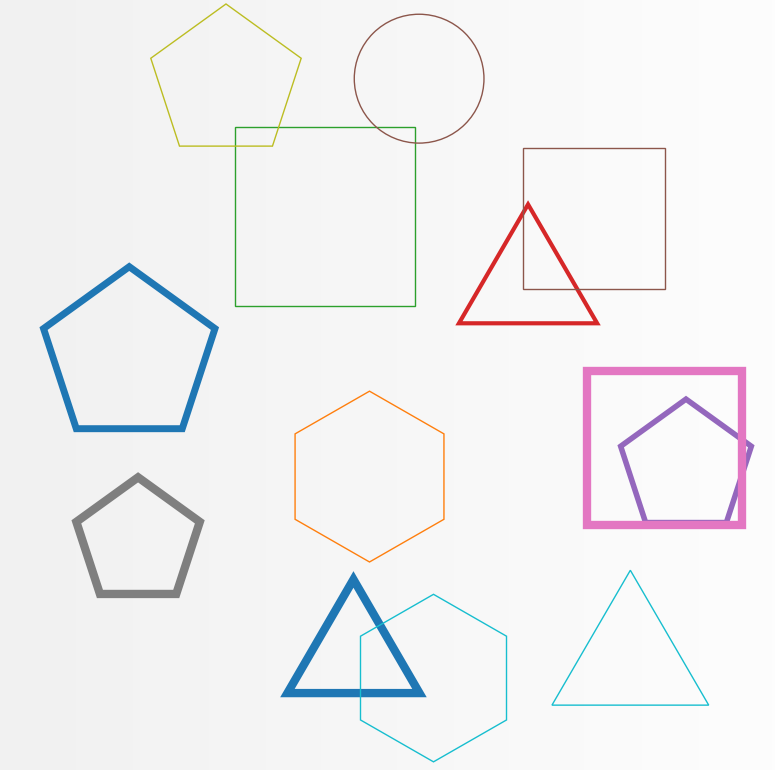[{"shape": "pentagon", "thickness": 2.5, "radius": 0.58, "center": [0.167, 0.537]}, {"shape": "triangle", "thickness": 3, "radius": 0.49, "center": [0.456, 0.149]}, {"shape": "hexagon", "thickness": 0.5, "radius": 0.55, "center": [0.477, 0.381]}, {"shape": "square", "thickness": 0.5, "radius": 0.58, "center": [0.419, 0.719]}, {"shape": "triangle", "thickness": 1.5, "radius": 0.51, "center": [0.681, 0.632]}, {"shape": "pentagon", "thickness": 2, "radius": 0.44, "center": [0.885, 0.393]}, {"shape": "circle", "thickness": 0.5, "radius": 0.42, "center": [0.541, 0.898]}, {"shape": "square", "thickness": 0.5, "radius": 0.46, "center": [0.766, 0.716]}, {"shape": "square", "thickness": 3, "radius": 0.5, "center": [0.857, 0.418]}, {"shape": "pentagon", "thickness": 3, "radius": 0.42, "center": [0.178, 0.296]}, {"shape": "pentagon", "thickness": 0.5, "radius": 0.51, "center": [0.292, 0.893]}, {"shape": "hexagon", "thickness": 0.5, "radius": 0.54, "center": [0.559, 0.119]}, {"shape": "triangle", "thickness": 0.5, "radius": 0.58, "center": [0.813, 0.143]}]